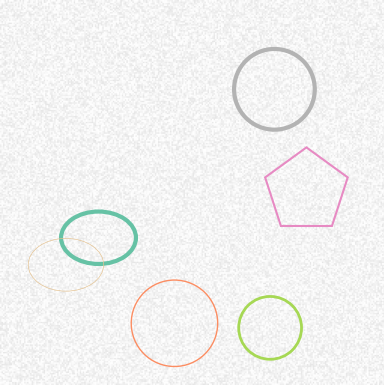[{"shape": "oval", "thickness": 3, "radius": 0.49, "center": [0.256, 0.382]}, {"shape": "circle", "thickness": 1, "radius": 0.56, "center": [0.453, 0.16]}, {"shape": "pentagon", "thickness": 1.5, "radius": 0.56, "center": [0.796, 0.504]}, {"shape": "circle", "thickness": 2, "radius": 0.41, "center": [0.702, 0.148]}, {"shape": "oval", "thickness": 0.5, "radius": 0.49, "center": [0.171, 0.312]}, {"shape": "circle", "thickness": 3, "radius": 0.52, "center": [0.713, 0.768]}]